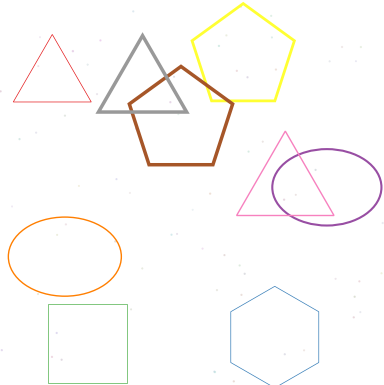[{"shape": "triangle", "thickness": 0.5, "radius": 0.58, "center": [0.136, 0.794]}, {"shape": "hexagon", "thickness": 0.5, "radius": 0.66, "center": [0.714, 0.124]}, {"shape": "square", "thickness": 0.5, "radius": 0.51, "center": [0.227, 0.107]}, {"shape": "oval", "thickness": 1.5, "radius": 0.71, "center": [0.849, 0.513]}, {"shape": "oval", "thickness": 1, "radius": 0.73, "center": [0.168, 0.333]}, {"shape": "pentagon", "thickness": 2, "radius": 0.7, "center": [0.632, 0.851]}, {"shape": "pentagon", "thickness": 2.5, "radius": 0.71, "center": [0.47, 0.686]}, {"shape": "triangle", "thickness": 1, "radius": 0.73, "center": [0.741, 0.513]}, {"shape": "triangle", "thickness": 2.5, "radius": 0.66, "center": [0.37, 0.775]}]